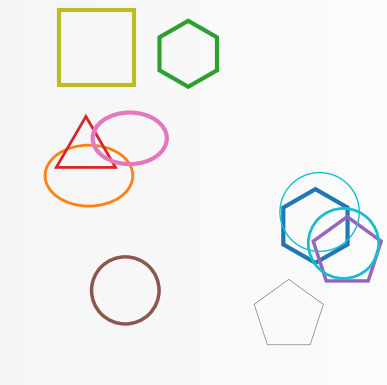[{"shape": "hexagon", "thickness": 3, "radius": 0.48, "center": [0.814, 0.413]}, {"shape": "oval", "thickness": 2, "radius": 0.57, "center": [0.23, 0.544]}, {"shape": "hexagon", "thickness": 3, "radius": 0.43, "center": [0.486, 0.86]}, {"shape": "triangle", "thickness": 2, "radius": 0.44, "center": [0.222, 0.609]}, {"shape": "pentagon", "thickness": 2.5, "radius": 0.46, "center": [0.896, 0.345]}, {"shape": "circle", "thickness": 2.5, "radius": 0.44, "center": [0.323, 0.246]}, {"shape": "oval", "thickness": 3, "radius": 0.48, "center": [0.335, 0.641]}, {"shape": "pentagon", "thickness": 0.5, "radius": 0.47, "center": [0.745, 0.18]}, {"shape": "square", "thickness": 3, "radius": 0.48, "center": [0.25, 0.876]}, {"shape": "circle", "thickness": 1, "radius": 0.51, "center": [0.825, 0.449]}, {"shape": "circle", "thickness": 2, "radius": 0.45, "center": [0.886, 0.368]}]